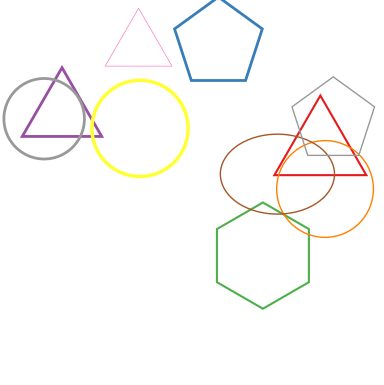[{"shape": "triangle", "thickness": 1.5, "radius": 0.69, "center": [0.832, 0.614]}, {"shape": "pentagon", "thickness": 2, "radius": 0.6, "center": [0.567, 0.888]}, {"shape": "hexagon", "thickness": 1.5, "radius": 0.69, "center": [0.683, 0.336]}, {"shape": "triangle", "thickness": 2, "radius": 0.6, "center": [0.161, 0.705]}, {"shape": "circle", "thickness": 1, "radius": 0.63, "center": [0.844, 0.509]}, {"shape": "circle", "thickness": 2.5, "radius": 0.62, "center": [0.364, 0.666]}, {"shape": "oval", "thickness": 1, "radius": 0.74, "center": [0.721, 0.548]}, {"shape": "triangle", "thickness": 0.5, "radius": 0.5, "center": [0.36, 0.878]}, {"shape": "circle", "thickness": 2, "radius": 0.52, "center": [0.115, 0.692]}, {"shape": "pentagon", "thickness": 1, "radius": 0.56, "center": [0.866, 0.688]}]